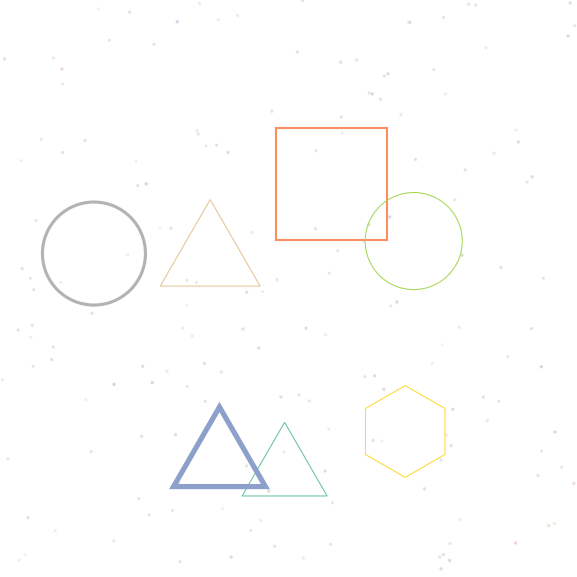[{"shape": "triangle", "thickness": 0.5, "radius": 0.43, "center": [0.493, 0.183]}, {"shape": "square", "thickness": 1, "radius": 0.48, "center": [0.573, 0.681]}, {"shape": "triangle", "thickness": 2.5, "radius": 0.46, "center": [0.38, 0.203]}, {"shape": "circle", "thickness": 0.5, "radius": 0.42, "center": [0.716, 0.582]}, {"shape": "hexagon", "thickness": 0.5, "radius": 0.4, "center": [0.702, 0.252]}, {"shape": "triangle", "thickness": 0.5, "radius": 0.5, "center": [0.364, 0.554]}, {"shape": "circle", "thickness": 1.5, "radius": 0.45, "center": [0.163, 0.56]}]